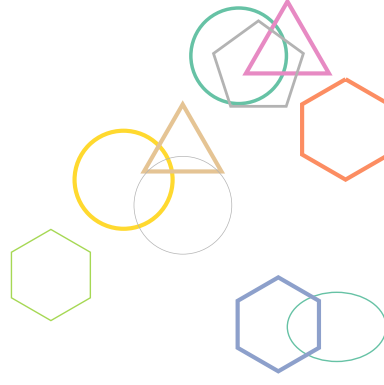[{"shape": "circle", "thickness": 2.5, "radius": 0.62, "center": [0.62, 0.855]}, {"shape": "oval", "thickness": 1, "radius": 0.64, "center": [0.875, 0.151]}, {"shape": "hexagon", "thickness": 3, "radius": 0.65, "center": [0.898, 0.664]}, {"shape": "hexagon", "thickness": 3, "radius": 0.61, "center": [0.723, 0.158]}, {"shape": "triangle", "thickness": 3, "radius": 0.62, "center": [0.747, 0.872]}, {"shape": "hexagon", "thickness": 1, "radius": 0.59, "center": [0.132, 0.286]}, {"shape": "circle", "thickness": 3, "radius": 0.64, "center": [0.321, 0.533]}, {"shape": "triangle", "thickness": 3, "radius": 0.58, "center": [0.475, 0.613]}, {"shape": "pentagon", "thickness": 2, "radius": 0.61, "center": [0.671, 0.823]}, {"shape": "circle", "thickness": 0.5, "radius": 0.64, "center": [0.475, 0.467]}]